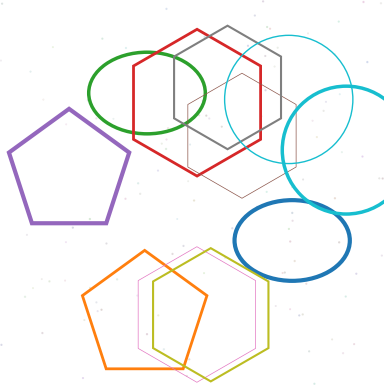[{"shape": "oval", "thickness": 3, "radius": 0.75, "center": [0.759, 0.375]}, {"shape": "pentagon", "thickness": 2, "radius": 0.85, "center": [0.376, 0.18]}, {"shape": "oval", "thickness": 2.5, "radius": 0.76, "center": [0.382, 0.758]}, {"shape": "hexagon", "thickness": 2, "radius": 0.95, "center": [0.512, 0.733]}, {"shape": "pentagon", "thickness": 3, "radius": 0.82, "center": [0.179, 0.553]}, {"shape": "hexagon", "thickness": 0.5, "radius": 0.81, "center": [0.629, 0.647]}, {"shape": "hexagon", "thickness": 0.5, "radius": 0.88, "center": [0.511, 0.183]}, {"shape": "hexagon", "thickness": 1.5, "radius": 0.8, "center": [0.591, 0.773]}, {"shape": "hexagon", "thickness": 1.5, "radius": 0.87, "center": [0.547, 0.182]}, {"shape": "circle", "thickness": 1, "radius": 0.83, "center": [0.75, 0.742]}, {"shape": "circle", "thickness": 2.5, "radius": 0.83, "center": [0.899, 0.61]}]